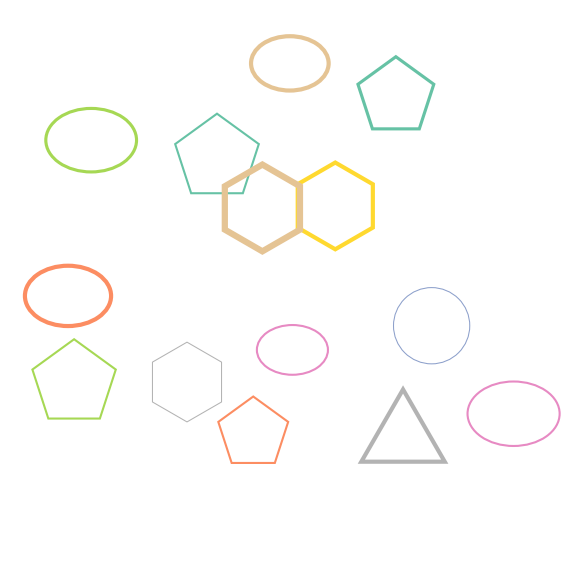[{"shape": "pentagon", "thickness": 1.5, "radius": 0.35, "center": [0.685, 0.832]}, {"shape": "pentagon", "thickness": 1, "radius": 0.38, "center": [0.376, 0.726]}, {"shape": "pentagon", "thickness": 1, "radius": 0.32, "center": [0.439, 0.249]}, {"shape": "oval", "thickness": 2, "radius": 0.37, "center": [0.118, 0.487]}, {"shape": "circle", "thickness": 0.5, "radius": 0.33, "center": [0.747, 0.435]}, {"shape": "oval", "thickness": 1, "radius": 0.31, "center": [0.506, 0.393]}, {"shape": "oval", "thickness": 1, "radius": 0.4, "center": [0.889, 0.283]}, {"shape": "pentagon", "thickness": 1, "radius": 0.38, "center": [0.128, 0.336]}, {"shape": "oval", "thickness": 1.5, "radius": 0.39, "center": [0.158, 0.756]}, {"shape": "hexagon", "thickness": 2, "radius": 0.38, "center": [0.581, 0.643]}, {"shape": "oval", "thickness": 2, "radius": 0.34, "center": [0.502, 0.889]}, {"shape": "hexagon", "thickness": 3, "radius": 0.38, "center": [0.454, 0.639]}, {"shape": "triangle", "thickness": 2, "radius": 0.42, "center": [0.698, 0.241]}, {"shape": "hexagon", "thickness": 0.5, "radius": 0.35, "center": [0.324, 0.338]}]